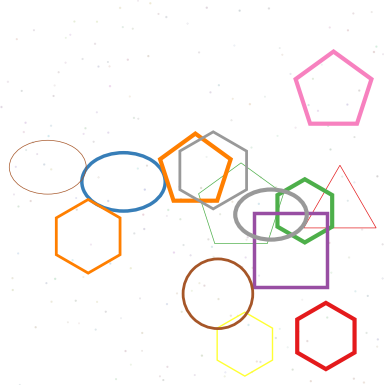[{"shape": "triangle", "thickness": 0.5, "radius": 0.54, "center": [0.883, 0.462]}, {"shape": "hexagon", "thickness": 3, "radius": 0.43, "center": [0.846, 0.127]}, {"shape": "oval", "thickness": 2.5, "radius": 0.54, "center": [0.321, 0.528]}, {"shape": "hexagon", "thickness": 3, "radius": 0.41, "center": [0.792, 0.452]}, {"shape": "pentagon", "thickness": 0.5, "radius": 0.58, "center": [0.626, 0.461]}, {"shape": "square", "thickness": 2.5, "radius": 0.48, "center": [0.755, 0.35]}, {"shape": "pentagon", "thickness": 3, "radius": 0.48, "center": [0.507, 0.557]}, {"shape": "hexagon", "thickness": 2, "radius": 0.48, "center": [0.229, 0.386]}, {"shape": "hexagon", "thickness": 1, "radius": 0.41, "center": [0.636, 0.106]}, {"shape": "oval", "thickness": 0.5, "radius": 0.5, "center": [0.124, 0.566]}, {"shape": "circle", "thickness": 2, "radius": 0.45, "center": [0.566, 0.237]}, {"shape": "pentagon", "thickness": 3, "radius": 0.52, "center": [0.866, 0.763]}, {"shape": "hexagon", "thickness": 2, "radius": 0.5, "center": [0.554, 0.557]}, {"shape": "oval", "thickness": 3, "radius": 0.46, "center": [0.704, 0.443]}]